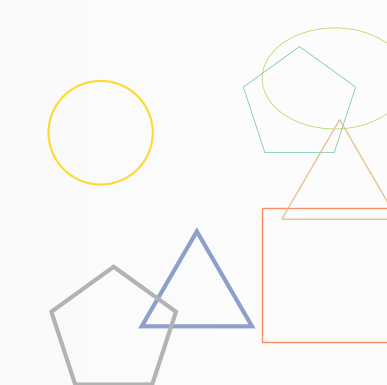[{"shape": "pentagon", "thickness": 0.5, "radius": 0.76, "center": [0.773, 0.727]}, {"shape": "square", "thickness": 1, "radius": 0.87, "center": [0.85, 0.285]}, {"shape": "triangle", "thickness": 3, "radius": 0.82, "center": [0.508, 0.235]}, {"shape": "oval", "thickness": 0.5, "radius": 0.94, "center": [0.864, 0.796]}, {"shape": "circle", "thickness": 1.5, "radius": 0.67, "center": [0.26, 0.655]}, {"shape": "triangle", "thickness": 1, "radius": 0.86, "center": [0.877, 0.517]}, {"shape": "pentagon", "thickness": 3, "radius": 0.85, "center": [0.293, 0.138]}]